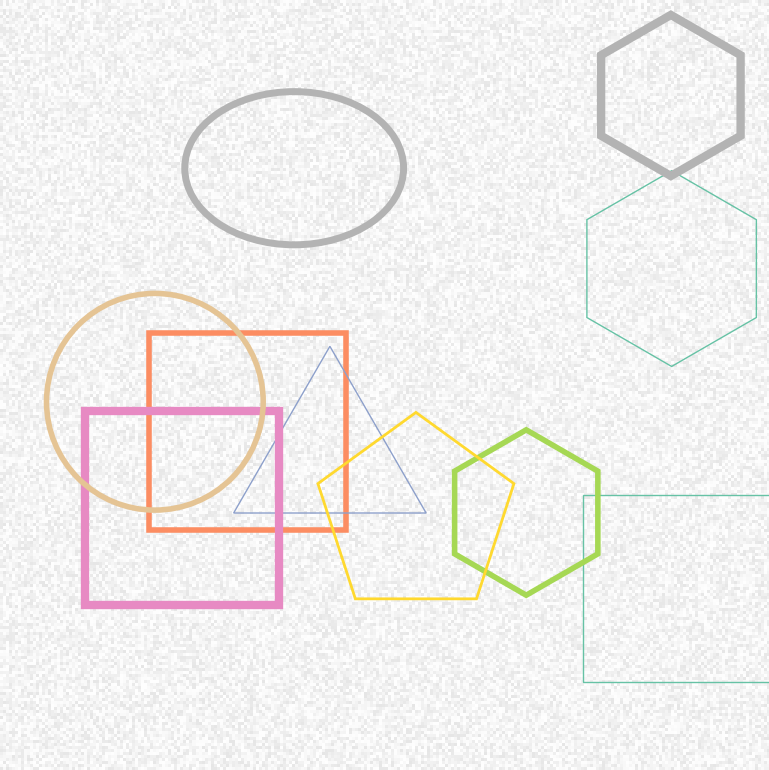[{"shape": "hexagon", "thickness": 0.5, "radius": 0.64, "center": [0.872, 0.651]}, {"shape": "square", "thickness": 0.5, "radius": 0.61, "center": [0.878, 0.236]}, {"shape": "square", "thickness": 2, "radius": 0.64, "center": [0.321, 0.44]}, {"shape": "triangle", "thickness": 0.5, "radius": 0.72, "center": [0.428, 0.406]}, {"shape": "square", "thickness": 3, "radius": 0.63, "center": [0.236, 0.34]}, {"shape": "hexagon", "thickness": 2, "radius": 0.54, "center": [0.683, 0.334]}, {"shape": "pentagon", "thickness": 1, "radius": 0.67, "center": [0.54, 0.331]}, {"shape": "circle", "thickness": 2, "radius": 0.7, "center": [0.201, 0.478]}, {"shape": "hexagon", "thickness": 3, "radius": 0.52, "center": [0.871, 0.876]}, {"shape": "oval", "thickness": 2.5, "radius": 0.71, "center": [0.382, 0.782]}]